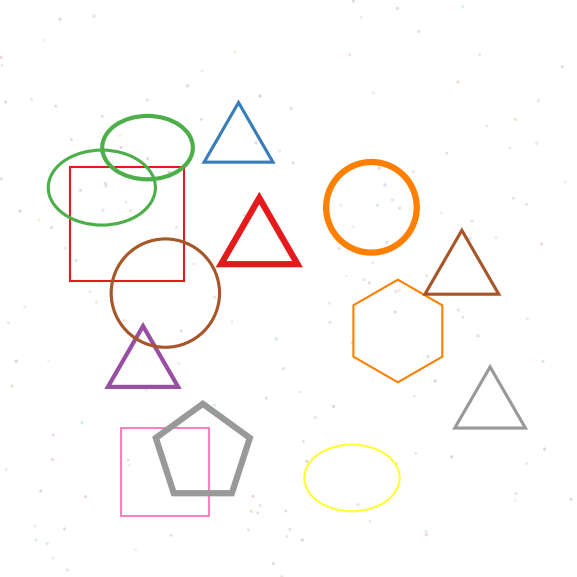[{"shape": "triangle", "thickness": 3, "radius": 0.38, "center": [0.449, 0.58]}, {"shape": "square", "thickness": 1, "radius": 0.49, "center": [0.219, 0.611]}, {"shape": "triangle", "thickness": 1.5, "radius": 0.34, "center": [0.413, 0.753]}, {"shape": "oval", "thickness": 1.5, "radius": 0.46, "center": [0.176, 0.674]}, {"shape": "oval", "thickness": 2, "radius": 0.39, "center": [0.255, 0.744]}, {"shape": "triangle", "thickness": 2, "radius": 0.35, "center": [0.248, 0.364]}, {"shape": "hexagon", "thickness": 1, "radius": 0.44, "center": [0.689, 0.426]}, {"shape": "circle", "thickness": 3, "radius": 0.39, "center": [0.643, 0.64]}, {"shape": "oval", "thickness": 1, "radius": 0.41, "center": [0.609, 0.172]}, {"shape": "circle", "thickness": 1.5, "radius": 0.47, "center": [0.286, 0.492]}, {"shape": "triangle", "thickness": 1.5, "radius": 0.37, "center": [0.8, 0.527]}, {"shape": "square", "thickness": 1, "radius": 0.38, "center": [0.286, 0.181]}, {"shape": "triangle", "thickness": 1.5, "radius": 0.35, "center": [0.849, 0.293]}, {"shape": "pentagon", "thickness": 3, "radius": 0.43, "center": [0.351, 0.214]}]